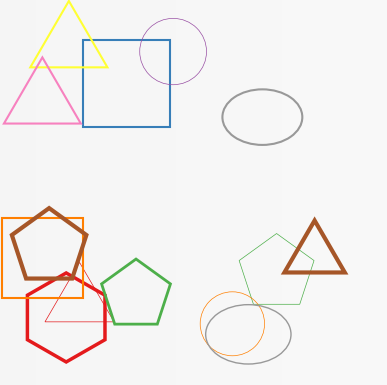[{"shape": "triangle", "thickness": 0.5, "radius": 0.51, "center": [0.205, 0.216]}, {"shape": "hexagon", "thickness": 2.5, "radius": 0.58, "center": [0.171, 0.175]}, {"shape": "square", "thickness": 1.5, "radius": 0.56, "center": [0.326, 0.784]}, {"shape": "pentagon", "thickness": 2, "radius": 0.47, "center": [0.351, 0.234]}, {"shape": "pentagon", "thickness": 0.5, "radius": 0.51, "center": [0.714, 0.292]}, {"shape": "circle", "thickness": 0.5, "radius": 0.43, "center": [0.447, 0.866]}, {"shape": "square", "thickness": 1.5, "radius": 0.52, "center": [0.109, 0.33]}, {"shape": "circle", "thickness": 0.5, "radius": 0.42, "center": [0.6, 0.159]}, {"shape": "triangle", "thickness": 1.5, "radius": 0.57, "center": [0.178, 0.883]}, {"shape": "triangle", "thickness": 3, "radius": 0.45, "center": [0.812, 0.337]}, {"shape": "pentagon", "thickness": 3, "radius": 0.51, "center": [0.127, 0.358]}, {"shape": "triangle", "thickness": 1.5, "radius": 0.57, "center": [0.109, 0.736]}, {"shape": "oval", "thickness": 1, "radius": 0.55, "center": [0.641, 0.132]}, {"shape": "oval", "thickness": 1.5, "radius": 0.52, "center": [0.677, 0.696]}]